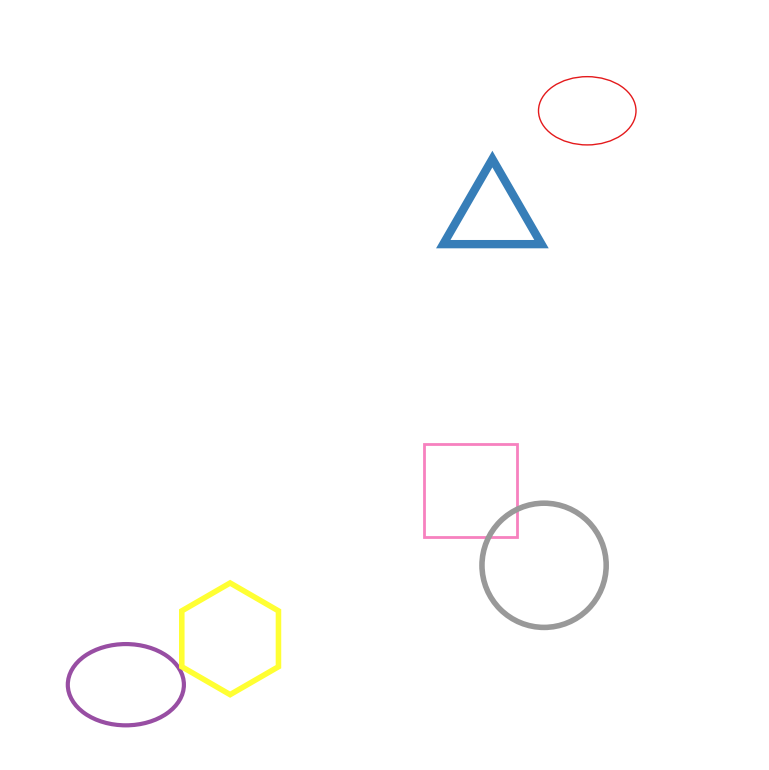[{"shape": "oval", "thickness": 0.5, "radius": 0.32, "center": [0.763, 0.856]}, {"shape": "triangle", "thickness": 3, "radius": 0.37, "center": [0.639, 0.72]}, {"shape": "oval", "thickness": 1.5, "radius": 0.38, "center": [0.163, 0.111]}, {"shape": "hexagon", "thickness": 2, "radius": 0.36, "center": [0.299, 0.17]}, {"shape": "square", "thickness": 1, "radius": 0.3, "center": [0.612, 0.363]}, {"shape": "circle", "thickness": 2, "radius": 0.4, "center": [0.707, 0.266]}]